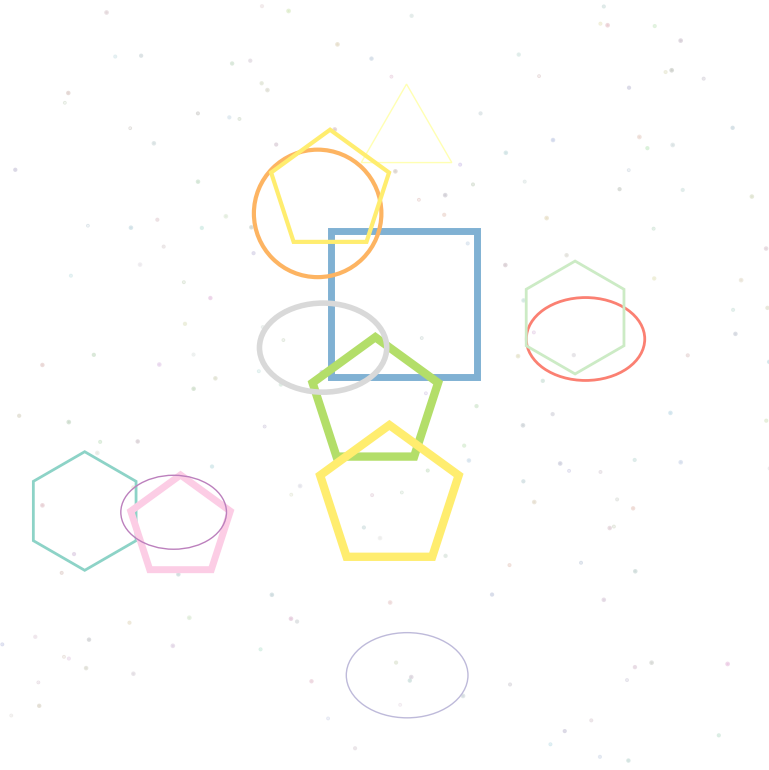[{"shape": "hexagon", "thickness": 1, "radius": 0.39, "center": [0.11, 0.336]}, {"shape": "triangle", "thickness": 0.5, "radius": 0.34, "center": [0.528, 0.823]}, {"shape": "oval", "thickness": 0.5, "radius": 0.4, "center": [0.529, 0.123]}, {"shape": "oval", "thickness": 1, "radius": 0.38, "center": [0.76, 0.56]}, {"shape": "square", "thickness": 2.5, "radius": 0.47, "center": [0.525, 0.606]}, {"shape": "circle", "thickness": 1.5, "radius": 0.41, "center": [0.413, 0.723]}, {"shape": "pentagon", "thickness": 3, "radius": 0.43, "center": [0.487, 0.476]}, {"shape": "pentagon", "thickness": 2.5, "radius": 0.34, "center": [0.234, 0.315]}, {"shape": "oval", "thickness": 2, "radius": 0.41, "center": [0.42, 0.549]}, {"shape": "oval", "thickness": 0.5, "radius": 0.34, "center": [0.226, 0.335]}, {"shape": "hexagon", "thickness": 1, "radius": 0.37, "center": [0.747, 0.588]}, {"shape": "pentagon", "thickness": 3, "radius": 0.47, "center": [0.506, 0.353]}, {"shape": "pentagon", "thickness": 1.5, "radius": 0.4, "center": [0.429, 0.751]}]